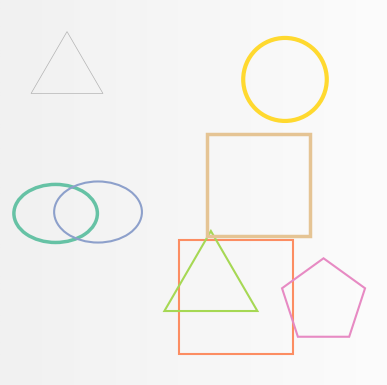[{"shape": "oval", "thickness": 2.5, "radius": 0.54, "center": [0.144, 0.446]}, {"shape": "square", "thickness": 1.5, "radius": 0.74, "center": [0.609, 0.229]}, {"shape": "oval", "thickness": 1.5, "radius": 0.57, "center": [0.253, 0.449]}, {"shape": "pentagon", "thickness": 1.5, "radius": 0.56, "center": [0.835, 0.216]}, {"shape": "triangle", "thickness": 1.5, "radius": 0.69, "center": [0.544, 0.261]}, {"shape": "circle", "thickness": 3, "radius": 0.54, "center": [0.735, 0.794]}, {"shape": "square", "thickness": 2.5, "radius": 0.66, "center": [0.667, 0.52]}, {"shape": "triangle", "thickness": 0.5, "radius": 0.54, "center": [0.173, 0.811]}]